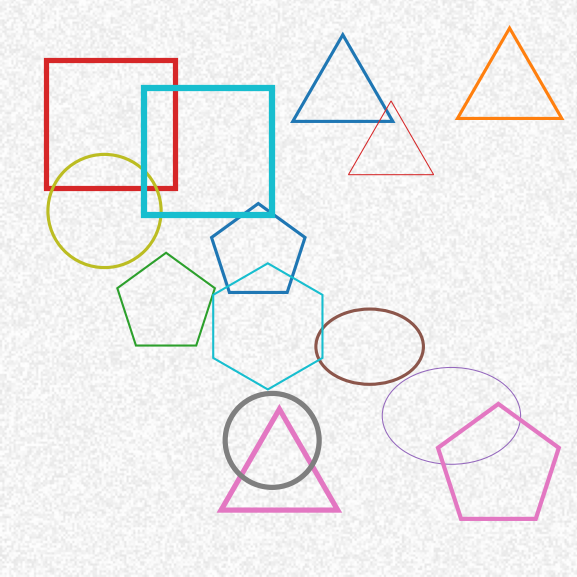[{"shape": "pentagon", "thickness": 1.5, "radius": 0.43, "center": [0.447, 0.562]}, {"shape": "triangle", "thickness": 1.5, "radius": 0.5, "center": [0.594, 0.839]}, {"shape": "triangle", "thickness": 1.5, "radius": 0.52, "center": [0.882, 0.846]}, {"shape": "pentagon", "thickness": 1, "radius": 0.44, "center": [0.288, 0.473]}, {"shape": "triangle", "thickness": 0.5, "radius": 0.43, "center": [0.677, 0.739]}, {"shape": "square", "thickness": 2.5, "radius": 0.56, "center": [0.191, 0.784]}, {"shape": "oval", "thickness": 0.5, "radius": 0.6, "center": [0.782, 0.279]}, {"shape": "oval", "thickness": 1.5, "radius": 0.47, "center": [0.64, 0.399]}, {"shape": "triangle", "thickness": 2.5, "radius": 0.58, "center": [0.484, 0.174]}, {"shape": "pentagon", "thickness": 2, "radius": 0.55, "center": [0.863, 0.19]}, {"shape": "circle", "thickness": 2.5, "radius": 0.41, "center": [0.471, 0.237]}, {"shape": "circle", "thickness": 1.5, "radius": 0.49, "center": [0.181, 0.634]}, {"shape": "hexagon", "thickness": 1, "radius": 0.55, "center": [0.464, 0.434]}, {"shape": "square", "thickness": 3, "radius": 0.55, "center": [0.36, 0.737]}]